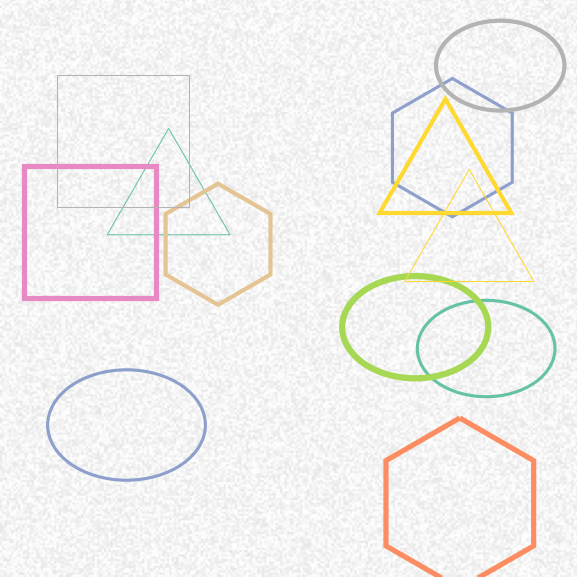[{"shape": "oval", "thickness": 1.5, "radius": 0.6, "center": [0.842, 0.396]}, {"shape": "triangle", "thickness": 0.5, "radius": 0.61, "center": [0.292, 0.654]}, {"shape": "hexagon", "thickness": 2.5, "radius": 0.74, "center": [0.796, 0.128]}, {"shape": "oval", "thickness": 1.5, "radius": 0.68, "center": [0.219, 0.263]}, {"shape": "hexagon", "thickness": 1.5, "radius": 0.6, "center": [0.783, 0.743]}, {"shape": "square", "thickness": 2.5, "radius": 0.57, "center": [0.156, 0.597]}, {"shape": "oval", "thickness": 3, "radius": 0.63, "center": [0.719, 0.433]}, {"shape": "triangle", "thickness": 2, "radius": 0.66, "center": [0.771, 0.696]}, {"shape": "triangle", "thickness": 0.5, "radius": 0.65, "center": [0.813, 0.576]}, {"shape": "hexagon", "thickness": 2, "radius": 0.52, "center": [0.378, 0.576]}, {"shape": "square", "thickness": 0.5, "radius": 0.57, "center": [0.214, 0.754]}, {"shape": "oval", "thickness": 2, "radius": 0.56, "center": [0.866, 0.886]}]